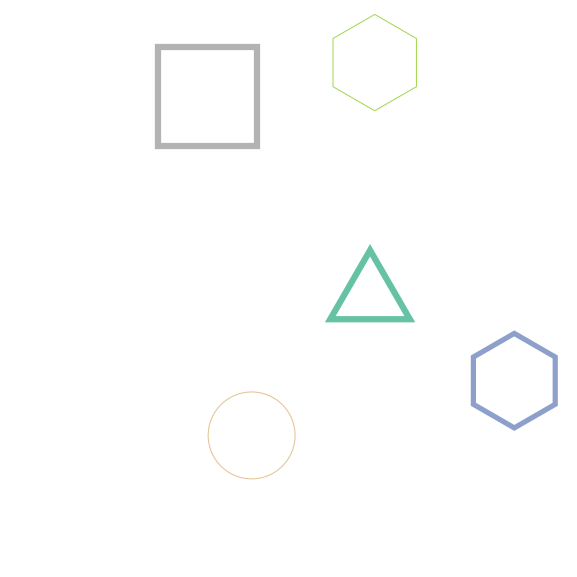[{"shape": "triangle", "thickness": 3, "radius": 0.4, "center": [0.641, 0.486]}, {"shape": "hexagon", "thickness": 2.5, "radius": 0.41, "center": [0.891, 0.34]}, {"shape": "hexagon", "thickness": 0.5, "radius": 0.42, "center": [0.649, 0.891]}, {"shape": "circle", "thickness": 0.5, "radius": 0.38, "center": [0.436, 0.245]}, {"shape": "square", "thickness": 3, "radius": 0.43, "center": [0.359, 0.832]}]